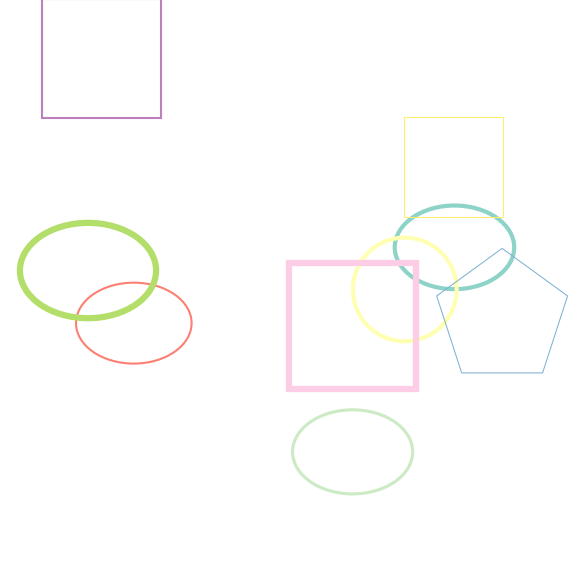[{"shape": "oval", "thickness": 2, "radius": 0.52, "center": [0.787, 0.571]}, {"shape": "circle", "thickness": 2, "radius": 0.45, "center": [0.701, 0.498]}, {"shape": "oval", "thickness": 1, "radius": 0.5, "center": [0.232, 0.44]}, {"shape": "pentagon", "thickness": 0.5, "radius": 0.6, "center": [0.869, 0.45]}, {"shape": "oval", "thickness": 3, "radius": 0.59, "center": [0.152, 0.531]}, {"shape": "square", "thickness": 3, "radius": 0.55, "center": [0.61, 0.435]}, {"shape": "square", "thickness": 1, "radius": 0.52, "center": [0.175, 0.897]}, {"shape": "oval", "thickness": 1.5, "radius": 0.52, "center": [0.611, 0.217]}, {"shape": "square", "thickness": 0.5, "radius": 0.43, "center": [0.785, 0.711]}]